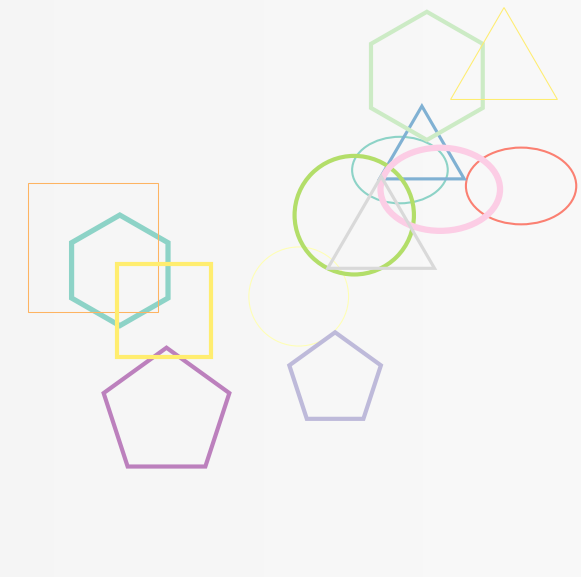[{"shape": "oval", "thickness": 1, "radius": 0.41, "center": [0.688, 0.705]}, {"shape": "hexagon", "thickness": 2.5, "radius": 0.48, "center": [0.206, 0.531]}, {"shape": "circle", "thickness": 0.5, "radius": 0.43, "center": [0.514, 0.486]}, {"shape": "pentagon", "thickness": 2, "radius": 0.41, "center": [0.577, 0.341]}, {"shape": "oval", "thickness": 1, "radius": 0.47, "center": [0.896, 0.677]}, {"shape": "triangle", "thickness": 1.5, "radius": 0.42, "center": [0.726, 0.731]}, {"shape": "square", "thickness": 0.5, "radius": 0.56, "center": [0.16, 0.57]}, {"shape": "circle", "thickness": 2, "radius": 0.51, "center": [0.609, 0.627]}, {"shape": "oval", "thickness": 3, "radius": 0.51, "center": [0.757, 0.671]}, {"shape": "triangle", "thickness": 1.5, "radius": 0.53, "center": [0.656, 0.588]}, {"shape": "pentagon", "thickness": 2, "radius": 0.57, "center": [0.286, 0.283]}, {"shape": "hexagon", "thickness": 2, "radius": 0.55, "center": [0.734, 0.868]}, {"shape": "triangle", "thickness": 0.5, "radius": 0.53, "center": [0.867, 0.88]}, {"shape": "square", "thickness": 2, "radius": 0.4, "center": [0.282, 0.462]}]